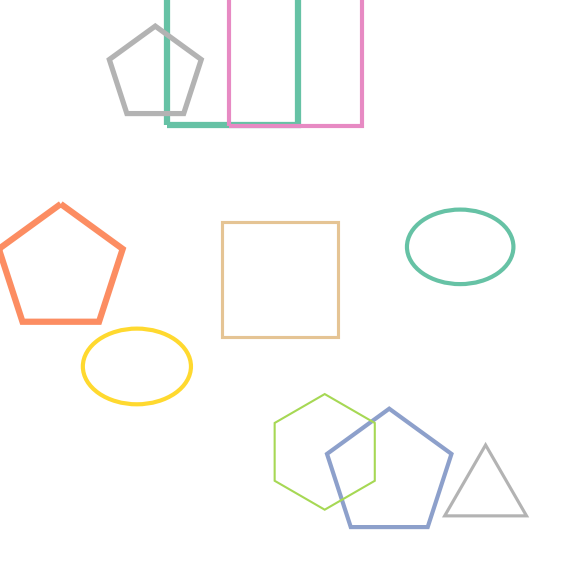[{"shape": "square", "thickness": 3, "radius": 0.57, "center": [0.403, 0.896]}, {"shape": "oval", "thickness": 2, "radius": 0.46, "center": [0.797, 0.572]}, {"shape": "pentagon", "thickness": 3, "radius": 0.56, "center": [0.105, 0.533]}, {"shape": "pentagon", "thickness": 2, "radius": 0.57, "center": [0.674, 0.178]}, {"shape": "square", "thickness": 2, "radius": 0.57, "center": [0.512, 0.896]}, {"shape": "hexagon", "thickness": 1, "radius": 0.5, "center": [0.562, 0.217]}, {"shape": "oval", "thickness": 2, "radius": 0.47, "center": [0.237, 0.365]}, {"shape": "square", "thickness": 1.5, "radius": 0.5, "center": [0.485, 0.516]}, {"shape": "pentagon", "thickness": 2.5, "radius": 0.42, "center": [0.269, 0.87]}, {"shape": "triangle", "thickness": 1.5, "radius": 0.41, "center": [0.841, 0.147]}]